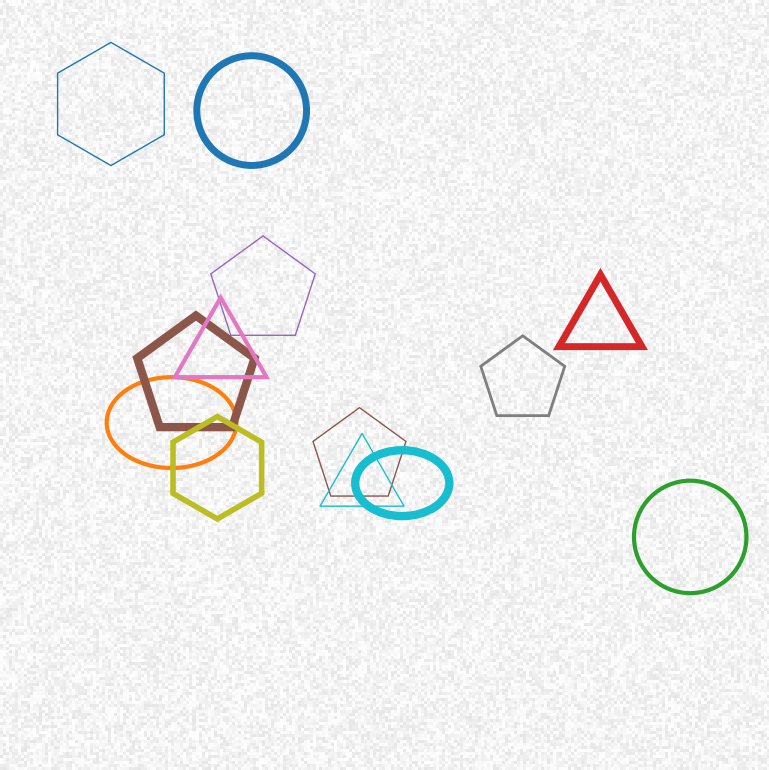[{"shape": "circle", "thickness": 2.5, "radius": 0.36, "center": [0.327, 0.856]}, {"shape": "hexagon", "thickness": 0.5, "radius": 0.4, "center": [0.144, 0.865]}, {"shape": "oval", "thickness": 1.5, "radius": 0.42, "center": [0.223, 0.451]}, {"shape": "circle", "thickness": 1.5, "radius": 0.37, "center": [0.896, 0.303]}, {"shape": "triangle", "thickness": 2.5, "radius": 0.31, "center": [0.78, 0.581]}, {"shape": "pentagon", "thickness": 0.5, "radius": 0.36, "center": [0.342, 0.622]}, {"shape": "pentagon", "thickness": 3, "radius": 0.4, "center": [0.254, 0.51]}, {"shape": "pentagon", "thickness": 0.5, "radius": 0.32, "center": [0.467, 0.407]}, {"shape": "triangle", "thickness": 1.5, "radius": 0.34, "center": [0.287, 0.545]}, {"shape": "pentagon", "thickness": 1, "radius": 0.29, "center": [0.679, 0.507]}, {"shape": "hexagon", "thickness": 2, "radius": 0.33, "center": [0.282, 0.393]}, {"shape": "oval", "thickness": 3, "radius": 0.31, "center": [0.522, 0.372]}, {"shape": "triangle", "thickness": 0.5, "radius": 0.31, "center": [0.47, 0.374]}]